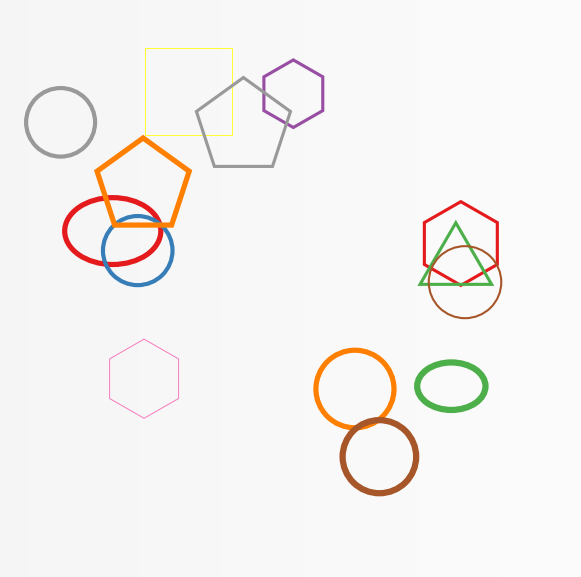[{"shape": "hexagon", "thickness": 1.5, "radius": 0.36, "center": [0.793, 0.577]}, {"shape": "oval", "thickness": 2.5, "radius": 0.41, "center": [0.194, 0.599]}, {"shape": "circle", "thickness": 2, "radius": 0.3, "center": [0.237, 0.565]}, {"shape": "triangle", "thickness": 1.5, "radius": 0.36, "center": [0.784, 0.542]}, {"shape": "oval", "thickness": 3, "radius": 0.29, "center": [0.776, 0.33]}, {"shape": "hexagon", "thickness": 1.5, "radius": 0.29, "center": [0.505, 0.837]}, {"shape": "pentagon", "thickness": 2.5, "radius": 0.42, "center": [0.246, 0.677]}, {"shape": "circle", "thickness": 2.5, "radius": 0.34, "center": [0.611, 0.326]}, {"shape": "square", "thickness": 0.5, "radius": 0.38, "center": [0.324, 0.841]}, {"shape": "circle", "thickness": 3, "radius": 0.32, "center": [0.653, 0.208]}, {"shape": "circle", "thickness": 1, "radius": 0.31, "center": [0.8, 0.511]}, {"shape": "hexagon", "thickness": 0.5, "radius": 0.34, "center": [0.248, 0.343]}, {"shape": "circle", "thickness": 2, "radius": 0.3, "center": [0.104, 0.787]}, {"shape": "pentagon", "thickness": 1.5, "radius": 0.43, "center": [0.419, 0.78]}]